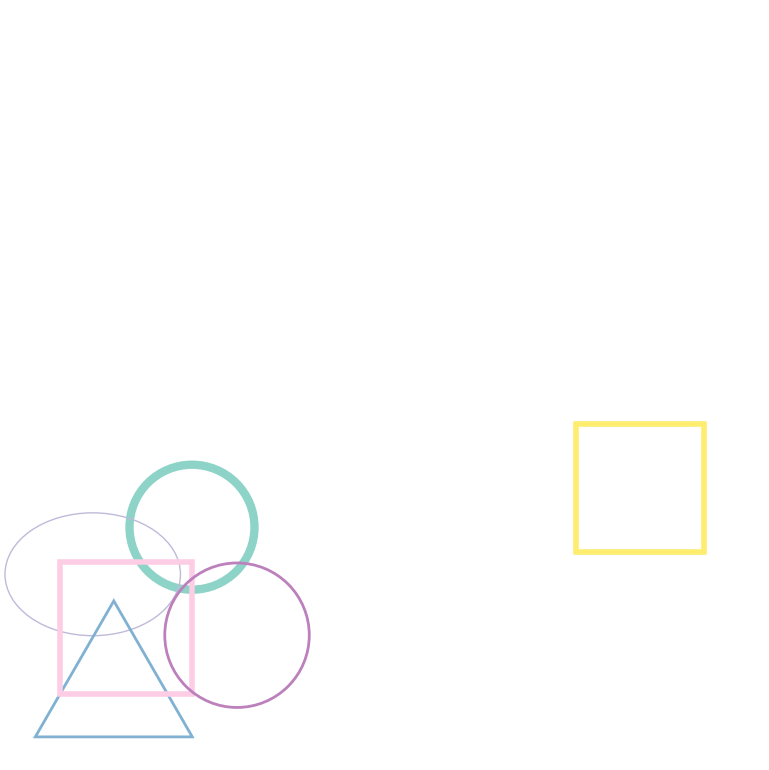[{"shape": "circle", "thickness": 3, "radius": 0.41, "center": [0.249, 0.315]}, {"shape": "oval", "thickness": 0.5, "radius": 0.57, "center": [0.12, 0.254]}, {"shape": "triangle", "thickness": 1, "radius": 0.59, "center": [0.148, 0.102]}, {"shape": "square", "thickness": 2, "radius": 0.43, "center": [0.164, 0.185]}, {"shape": "circle", "thickness": 1, "radius": 0.47, "center": [0.308, 0.175]}, {"shape": "square", "thickness": 2, "radius": 0.42, "center": [0.831, 0.366]}]